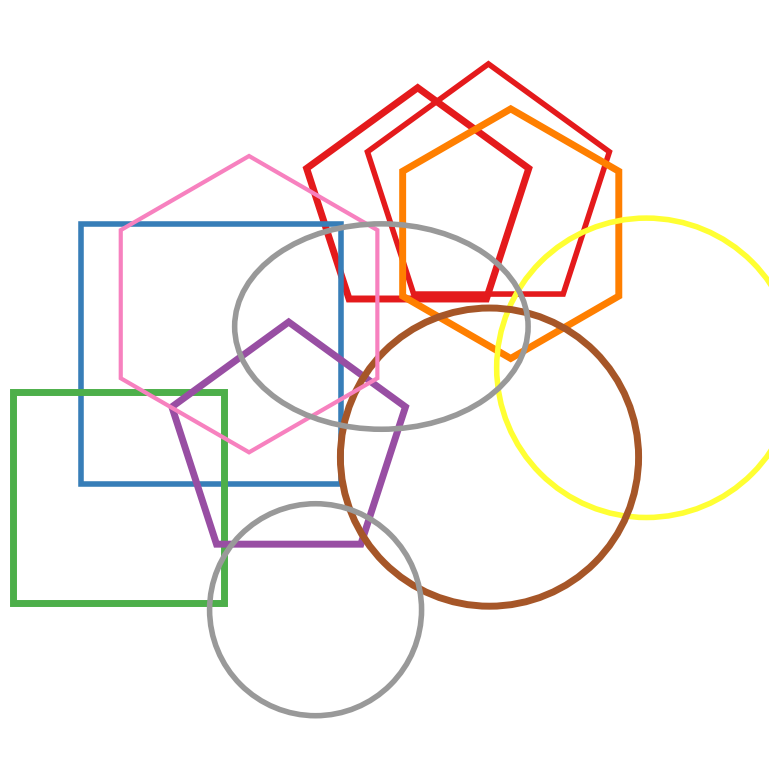[{"shape": "pentagon", "thickness": 2.5, "radius": 0.76, "center": [0.542, 0.734]}, {"shape": "pentagon", "thickness": 2, "radius": 0.83, "center": [0.634, 0.752]}, {"shape": "square", "thickness": 2, "radius": 0.84, "center": [0.274, 0.541]}, {"shape": "square", "thickness": 2.5, "radius": 0.68, "center": [0.154, 0.354]}, {"shape": "pentagon", "thickness": 2.5, "radius": 0.8, "center": [0.375, 0.422]}, {"shape": "hexagon", "thickness": 2.5, "radius": 0.81, "center": [0.663, 0.697]}, {"shape": "circle", "thickness": 2, "radius": 0.97, "center": [0.839, 0.522]}, {"shape": "circle", "thickness": 2.5, "radius": 0.97, "center": [0.636, 0.406]}, {"shape": "hexagon", "thickness": 1.5, "radius": 0.96, "center": [0.323, 0.605]}, {"shape": "oval", "thickness": 2, "radius": 0.95, "center": [0.495, 0.576]}, {"shape": "circle", "thickness": 2, "radius": 0.69, "center": [0.41, 0.208]}]